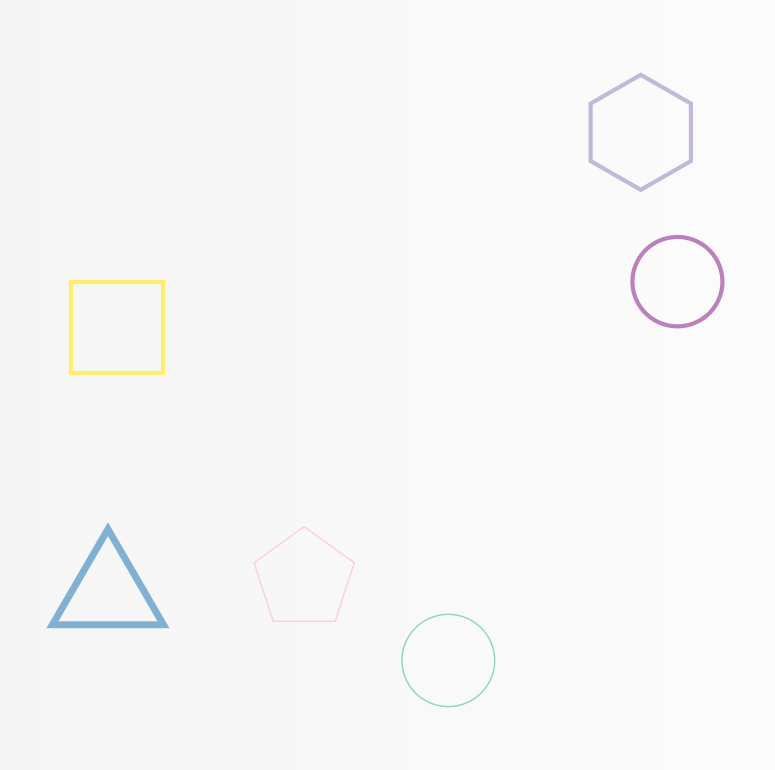[{"shape": "circle", "thickness": 0.5, "radius": 0.3, "center": [0.578, 0.142]}, {"shape": "hexagon", "thickness": 1.5, "radius": 0.37, "center": [0.827, 0.828]}, {"shape": "triangle", "thickness": 2.5, "radius": 0.41, "center": [0.139, 0.23]}, {"shape": "pentagon", "thickness": 0.5, "radius": 0.34, "center": [0.392, 0.248]}, {"shape": "circle", "thickness": 1.5, "radius": 0.29, "center": [0.874, 0.634]}, {"shape": "square", "thickness": 1.5, "radius": 0.3, "center": [0.151, 0.575]}]